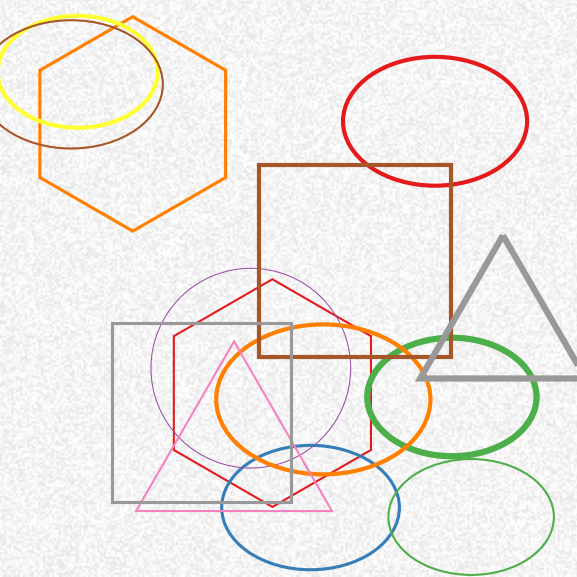[{"shape": "oval", "thickness": 2, "radius": 0.8, "center": [0.753, 0.789]}, {"shape": "hexagon", "thickness": 1, "radius": 0.99, "center": [0.472, 0.319]}, {"shape": "oval", "thickness": 1.5, "radius": 0.77, "center": [0.538, 0.12]}, {"shape": "oval", "thickness": 1, "radius": 0.72, "center": [0.816, 0.104]}, {"shape": "oval", "thickness": 3, "radius": 0.73, "center": [0.783, 0.312]}, {"shape": "circle", "thickness": 0.5, "radius": 0.86, "center": [0.434, 0.362]}, {"shape": "hexagon", "thickness": 1.5, "radius": 0.93, "center": [0.23, 0.785]}, {"shape": "oval", "thickness": 2, "radius": 0.93, "center": [0.56, 0.308]}, {"shape": "oval", "thickness": 2, "radius": 0.69, "center": [0.135, 0.875]}, {"shape": "oval", "thickness": 1, "radius": 0.79, "center": [0.123, 0.853]}, {"shape": "square", "thickness": 2, "radius": 0.83, "center": [0.615, 0.547]}, {"shape": "triangle", "thickness": 1, "radius": 0.98, "center": [0.405, 0.212]}, {"shape": "square", "thickness": 1.5, "radius": 0.78, "center": [0.349, 0.285]}, {"shape": "triangle", "thickness": 3, "radius": 0.83, "center": [0.871, 0.426]}]